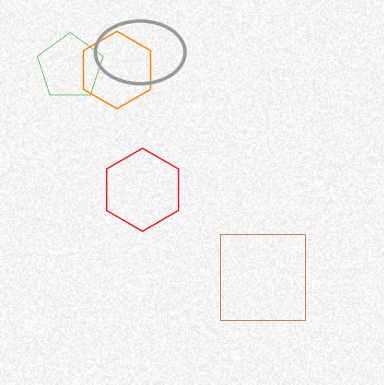[{"shape": "hexagon", "thickness": 1, "radius": 0.54, "center": [0.37, 0.507]}, {"shape": "pentagon", "thickness": 0.5, "radius": 0.45, "center": [0.182, 0.826]}, {"shape": "hexagon", "thickness": 1, "radius": 0.5, "center": [0.304, 0.818]}, {"shape": "square", "thickness": 0.5, "radius": 0.56, "center": [0.682, 0.281]}, {"shape": "oval", "thickness": 2.5, "radius": 0.58, "center": [0.364, 0.864]}]